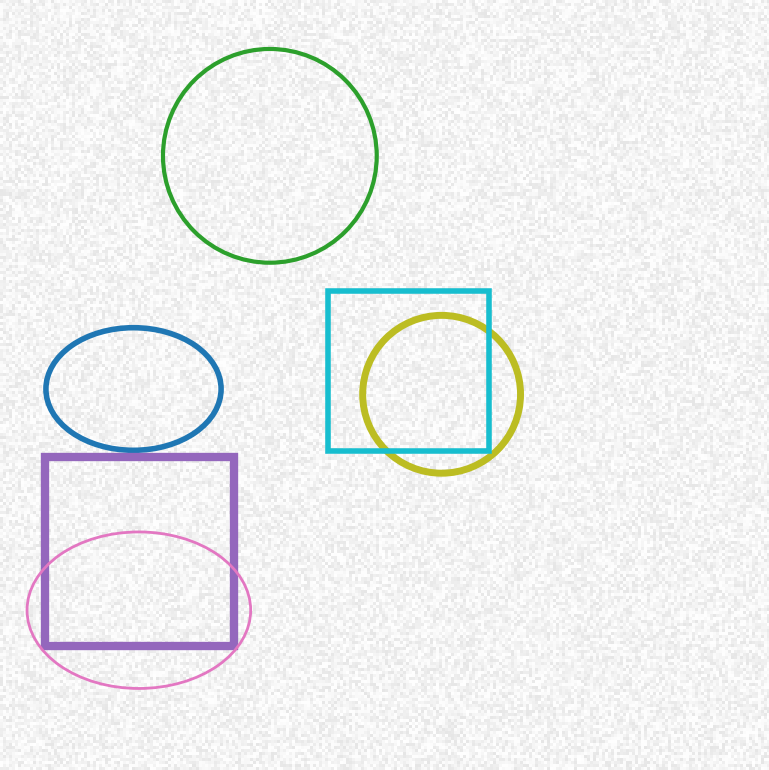[{"shape": "oval", "thickness": 2, "radius": 0.57, "center": [0.173, 0.495]}, {"shape": "circle", "thickness": 1.5, "radius": 0.69, "center": [0.35, 0.798]}, {"shape": "square", "thickness": 3, "radius": 0.62, "center": [0.181, 0.283]}, {"shape": "oval", "thickness": 1, "radius": 0.73, "center": [0.18, 0.208]}, {"shape": "circle", "thickness": 2.5, "radius": 0.51, "center": [0.574, 0.488]}, {"shape": "square", "thickness": 2, "radius": 0.52, "center": [0.531, 0.518]}]